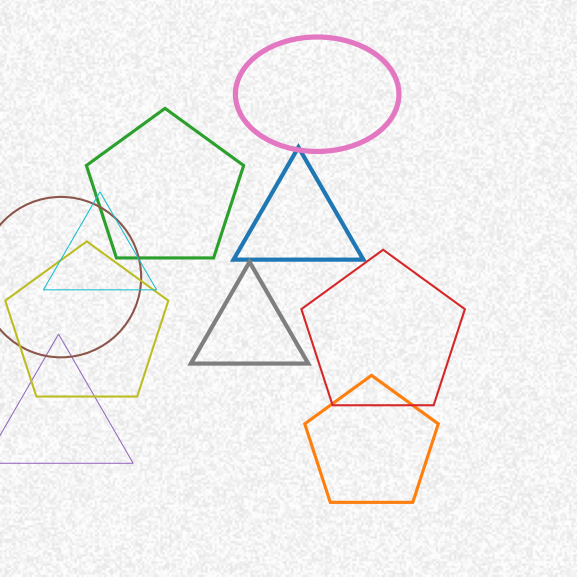[{"shape": "triangle", "thickness": 2, "radius": 0.65, "center": [0.517, 0.614]}, {"shape": "pentagon", "thickness": 1.5, "radius": 0.61, "center": [0.643, 0.228]}, {"shape": "pentagon", "thickness": 1.5, "radius": 0.72, "center": [0.286, 0.668]}, {"shape": "pentagon", "thickness": 1, "radius": 0.74, "center": [0.663, 0.418]}, {"shape": "triangle", "thickness": 0.5, "radius": 0.75, "center": [0.101, 0.272]}, {"shape": "circle", "thickness": 1, "radius": 0.69, "center": [0.106, 0.519]}, {"shape": "oval", "thickness": 2.5, "radius": 0.71, "center": [0.549, 0.836]}, {"shape": "triangle", "thickness": 2, "radius": 0.59, "center": [0.432, 0.428]}, {"shape": "pentagon", "thickness": 1, "radius": 0.74, "center": [0.15, 0.433]}, {"shape": "triangle", "thickness": 0.5, "radius": 0.57, "center": [0.173, 0.554]}]